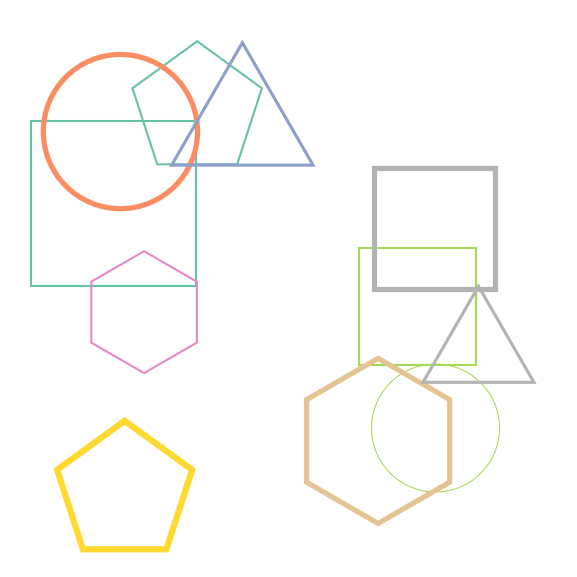[{"shape": "pentagon", "thickness": 1, "radius": 0.59, "center": [0.341, 0.81]}, {"shape": "square", "thickness": 1, "radius": 0.72, "center": [0.196, 0.647]}, {"shape": "circle", "thickness": 2.5, "radius": 0.67, "center": [0.209, 0.771]}, {"shape": "triangle", "thickness": 1.5, "radius": 0.71, "center": [0.42, 0.784]}, {"shape": "hexagon", "thickness": 1, "radius": 0.53, "center": [0.249, 0.459]}, {"shape": "square", "thickness": 1, "radius": 0.51, "center": [0.723, 0.468]}, {"shape": "circle", "thickness": 0.5, "radius": 0.55, "center": [0.754, 0.258]}, {"shape": "pentagon", "thickness": 3, "radius": 0.61, "center": [0.216, 0.148]}, {"shape": "hexagon", "thickness": 2.5, "radius": 0.71, "center": [0.655, 0.236]}, {"shape": "square", "thickness": 2.5, "radius": 0.52, "center": [0.752, 0.604]}, {"shape": "triangle", "thickness": 1.5, "radius": 0.55, "center": [0.829, 0.393]}]